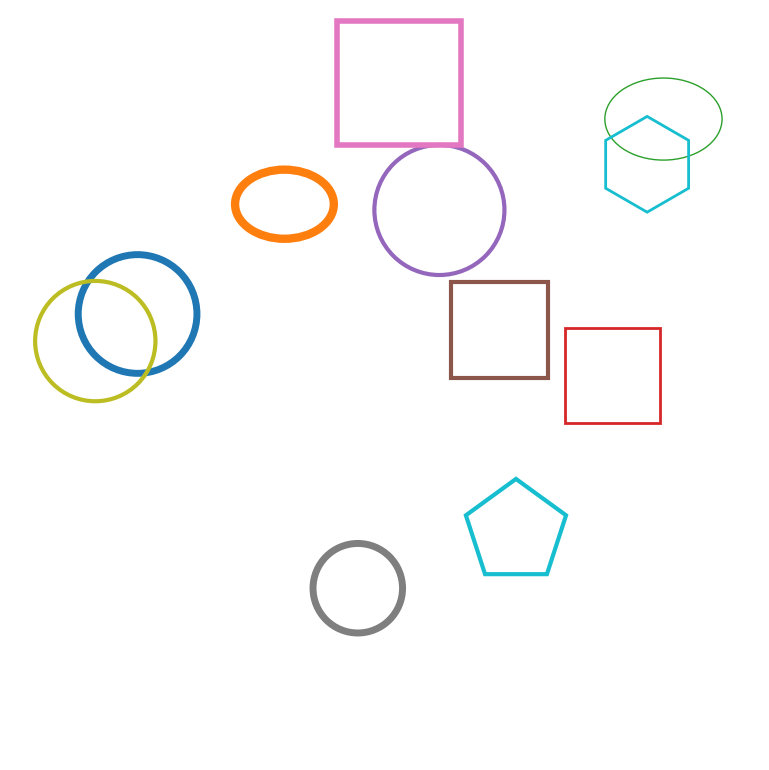[{"shape": "circle", "thickness": 2.5, "radius": 0.39, "center": [0.179, 0.592]}, {"shape": "oval", "thickness": 3, "radius": 0.32, "center": [0.369, 0.735]}, {"shape": "oval", "thickness": 0.5, "radius": 0.38, "center": [0.862, 0.845]}, {"shape": "square", "thickness": 1, "radius": 0.31, "center": [0.795, 0.512]}, {"shape": "circle", "thickness": 1.5, "radius": 0.42, "center": [0.571, 0.727]}, {"shape": "square", "thickness": 1.5, "radius": 0.31, "center": [0.649, 0.571]}, {"shape": "square", "thickness": 2, "radius": 0.4, "center": [0.518, 0.892]}, {"shape": "circle", "thickness": 2.5, "radius": 0.29, "center": [0.465, 0.236]}, {"shape": "circle", "thickness": 1.5, "radius": 0.39, "center": [0.124, 0.557]}, {"shape": "pentagon", "thickness": 1.5, "radius": 0.34, "center": [0.67, 0.31]}, {"shape": "hexagon", "thickness": 1, "radius": 0.31, "center": [0.84, 0.787]}]